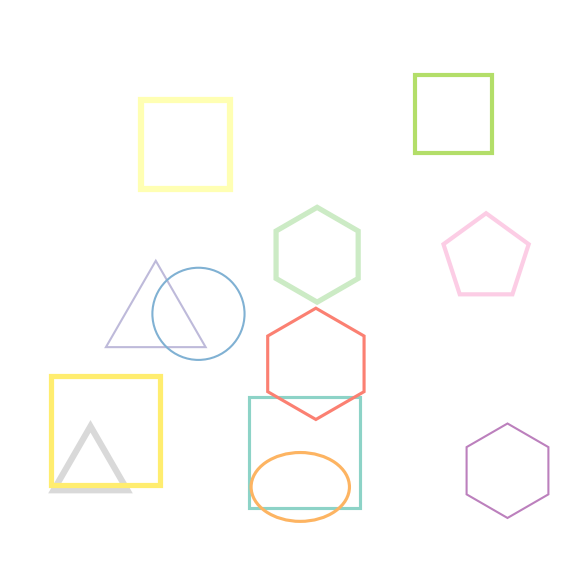[{"shape": "square", "thickness": 1.5, "radius": 0.48, "center": [0.527, 0.215]}, {"shape": "square", "thickness": 3, "radius": 0.38, "center": [0.322, 0.749]}, {"shape": "triangle", "thickness": 1, "radius": 0.5, "center": [0.27, 0.448]}, {"shape": "hexagon", "thickness": 1.5, "radius": 0.48, "center": [0.547, 0.369]}, {"shape": "circle", "thickness": 1, "radius": 0.4, "center": [0.344, 0.456]}, {"shape": "oval", "thickness": 1.5, "radius": 0.43, "center": [0.52, 0.156]}, {"shape": "square", "thickness": 2, "radius": 0.34, "center": [0.785, 0.801]}, {"shape": "pentagon", "thickness": 2, "radius": 0.39, "center": [0.842, 0.552]}, {"shape": "triangle", "thickness": 3, "radius": 0.37, "center": [0.157, 0.187]}, {"shape": "hexagon", "thickness": 1, "radius": 0.41, "center": [0.879, 0.184]}, {"shape": "hexagon", "thickness": 2.5, "radius": 0.41, "center": [0.549, 0.558]}, {"shape": "square", "thickness": 2.5, "radius": 0.47, "center": [0.183, 0.253]}]